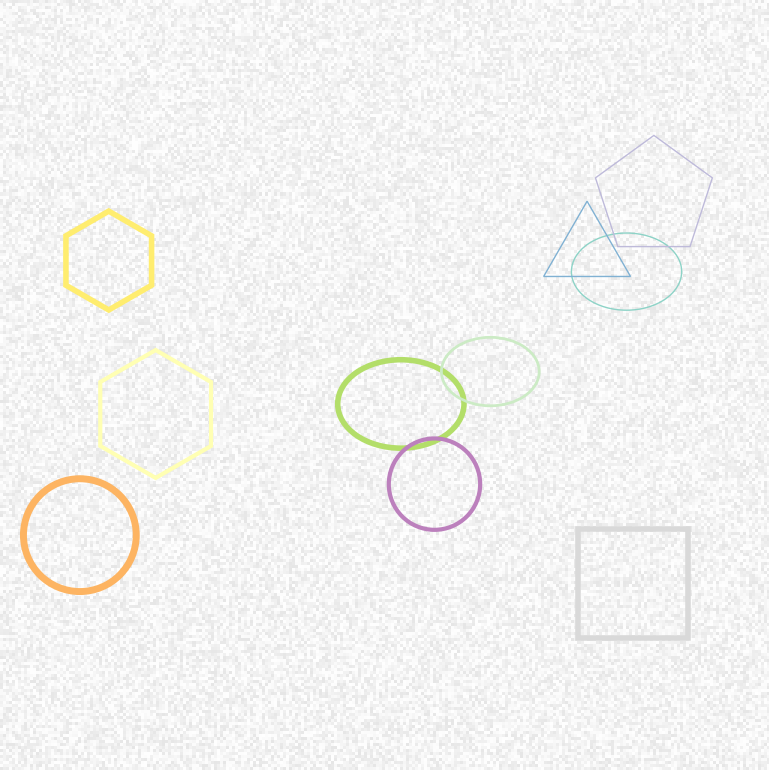[{"shape": "oval", "thickness": 0.5, "radius": 0.36, "center": [0.814, 0.647]}, {"shape": "hexagon", "thickness": 1.5, "radius": 0.42, "center": [0.202, 0.462]}, {"shape": "pentagon", "thickness": 0.5, "radius": 0.4, "center": [0.849, 0.744]}, {"shape": "triangle", "thickness": 0.5, "radius": 0.33, "center": [0.762, 0.674]}, {"shape": "circle", "thickness": 2.5, "radius": 0.37, "center": [0.104, 0.305]}, {"shape": "oval", "thickness": 2, "radius": 0.41, "center": [0.521, 0.475]}, {"shape": "square", "thickness": 2, "radius": 0.36, "center": [0.822, 0.242]}, {"shape": "circle", "thickness": 1.5, "radius": 0.3, "center": [0.564, 0.371]}, {"shape": "oval", "thickness": 1, "radius": 0.32, "center": [0.637, 0.517]}, {"shape": "hexagon", "thickness": 2, "radius": 0.32, "center": [0.141, 0.662]}]